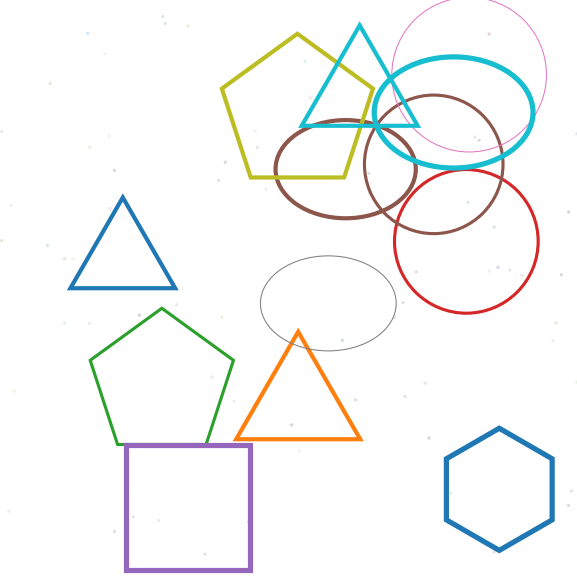[{"shape": "triangle", "thickness": 2, "radius": 0.52, "center": [0.213, 0.552]}, {"shape": "hexagon", "thickness": 2.5, "radius": 0.53, "center": [0.865, 0.152]}, {"shape": "triangle", "thickness": 2, "radius": 0.62, "center": [0.516, 0.301]}, {"shape": "pentagon", "thickness": 1.5, "radius": 0.65, "center": [0.28, 0.335]}, {"shape": "circle", "thickness": 1.5, "radius": 0.62, "center": [0.807, 0.581]}, {"shape": "square", "thickness": 2.5, "radius": 0.54, "center": [0.326, 0.12]}, {"shape": "circle", "thickness": 1.5, "radius": 0.6, "center": [0.751, 0.715]}, {"shape": "oval", "thickness": 2, "radius": 0.61, "center": [0.599, 0.706]}, {"shape": "circle", "thickness": 0.5, "radius": 0.67, "center": [0.812, 0.87]}, {"shape": "oval", "thickness": 0.5, "radius": 0.59, "center": [0.569, 0.474]}, {"shape": "pentagon", "thickness": 2, "radius": 0.69, "center": [0.515, 0.803]}, {"shape": "oval", "thickness": 2.5, "radius": 0.69, "center": [0.786, 0.804]}, {"shape": "triangle", "thickness": 2, "radius": 0.58, "center": [0.623, 0.839]}]